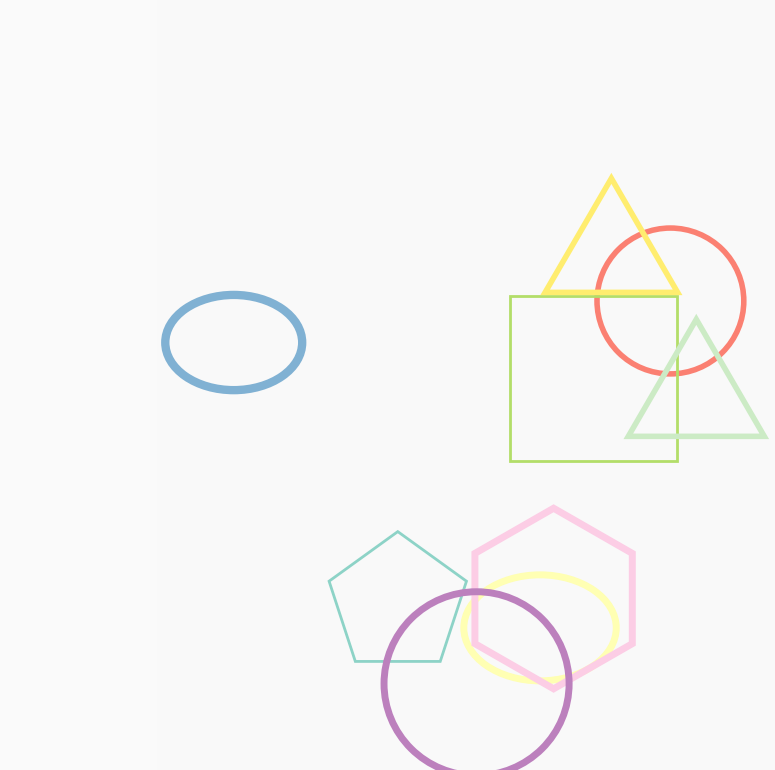[{"shape": "pentagon", "thickness": 1, "radius": 0.47, "center": [0.513, 0.216]}, {"shape": "oval", "thickness": 2.5, "radius": 0.49, "center": [0.697, 0.185]}, {"shape": "circle", "thickness": 2, "radius": 0.47, "center": [0.865, 0.609]}, {"shape": "oval", "thickness": 3, "radius": 0.44, "center": [0.302, 0.555]}, {"shape": "square", "thickness": 1, "radius": 0.54, "center": [0.766, 0.509]}, {"shape": "hexagon", "thickness": 2.5, "radius": 0.59, "center": [0.714, 0.223]}, {"shape": "circle", "thickness": 2.5, "radius": 0.6, "center": [0.615, 0.112]}, {"shape": "triangle", "thickness": 2, "radius": 0.51, "center": [0.898, 0.484]}, {"shape": "triangle", "thickness": 2, "radius": 0.49, "center": [0.789, 0.67]}]